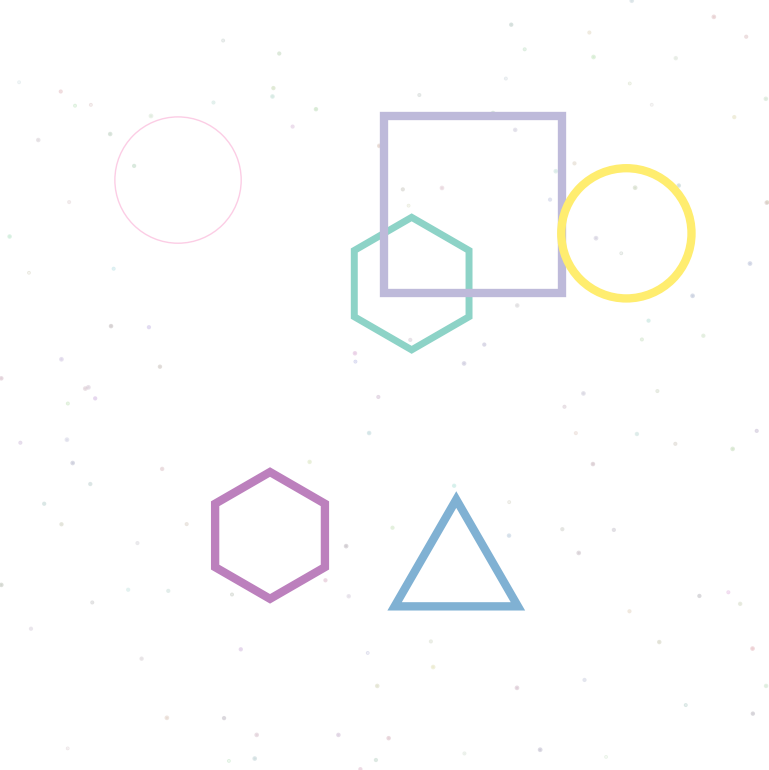[{"shape": "hexagon", "thickness": 2.5, "radius": 0.43, "center": [0.535, 0.632]}, {"shape": "square", "thickness": 3, "radius": 0.58, "center": [0.614, 0.735]}, {"shape": "triangle", "thickness": 3, "radius": 0.46, "center": [0.593, 0.259]}, {"shape": "circle", "thickness": 0.5, "radius": 0.41, "center": [0.231, 0.766]}, {"shape": "hexagon", "thickness": 3, "radius": 0.41, "center": [0.351, 0.305]}, {"shape": "circle", "thickness": 3, "radius": 0.42, "center": [0.813, 0.697]}]